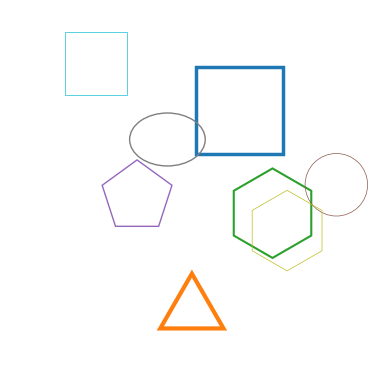[{"shape": "square", "thickness": 2.5, "radius": 0.56, "center": [0.621, 0.714]}, {"shape": "triangle", "thickness": 3, "radius": 0.47, "center": [0.498, 0.194]}, {"shape": "hexagon", "thickness": 1.5, "radius": 0.58, "center": [0.708, 0.446]}, {"shape": "pentagon", "thickness": 1, "radius": 0.48, "center": [0.356, 0.489]}, {"shape": "circle", "thickness": 0.5, "radius": 0.41, "center": [0.874, 0.52]}, {"shape": "oval", "thickness": 1, "radius": 0.49, "center": [0.435, 0.638]}, {"shape": "hexagon", "thickness": 0.5, "radius": 0.52, "center": [0.746, 0.401]}, {"shape": "square", "thickness": 0.5, "radius": 0.41, "center": [0.249, 0.834]}]